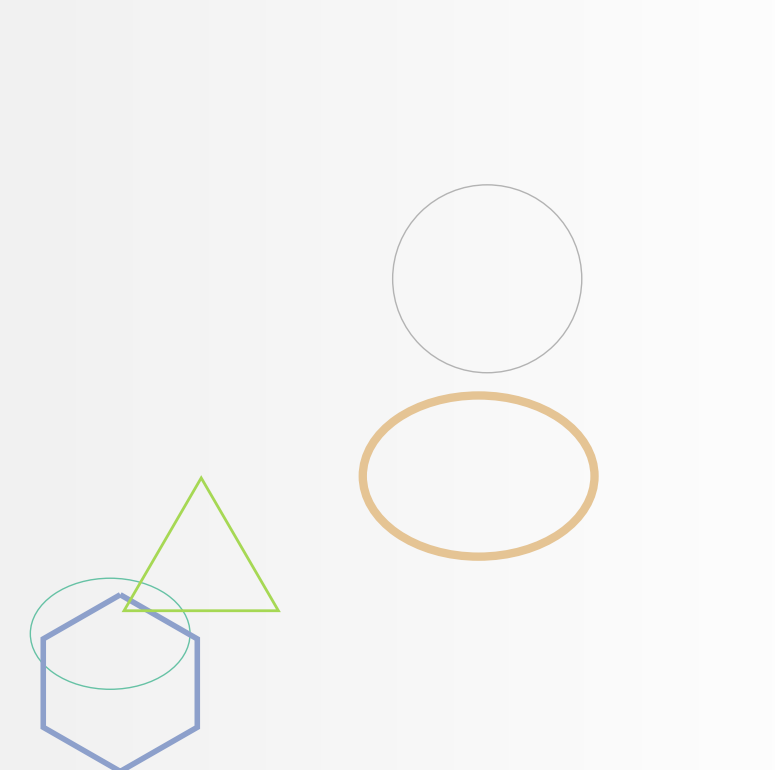[{"shape": "oval", "thickness": 0.5, "radius": 0.52, "center": [0.142, 0.177]}, {"shape": "hexagon", "thickness": 2, "radius": 0.57, "center": [0.155, 0.113]}, {"shape": "triangle", "thickness": 1, "radius": 0.57, "center": [0.26, 0.264]}, {"shape": "oval", "thickness": 3, "radius": 0.75, "center": [0.618, 0.382]}, {"shape": "circle", "thickness": 0.5, "radius": 0.61, "center": [0.629, 0.638]}]